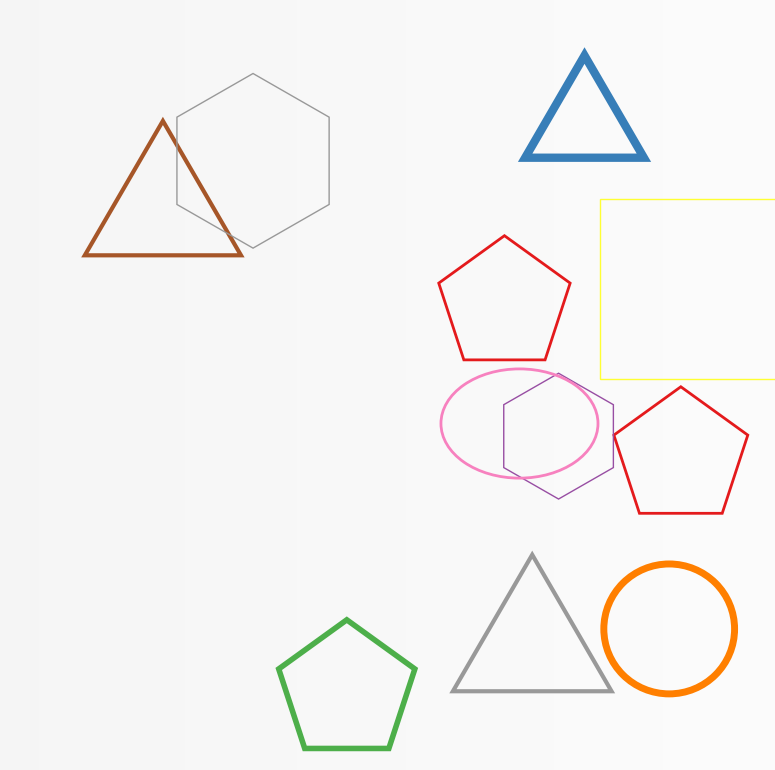[{"shape": "pentagon", "thickness": 1, "radius": 0.45, "center": [0.878, 0.407]}, {"shape": "pentagon", "thickness": 1, "radius": 0.45, "center": [0.651, 0.605]}, {"shape": "triangle", "thickness": 3, "radius": 0.44, "center": [0.754, 0.839]}, {"shape": "pentagon", "thickness": 2, "radius": 0.46, "center": [0.447, 0.103]}, {"shape": "hexagon", "thickness": 0.5, "radius": 0.41, "center": [0.721, 0.434]}, {"shape": "circle", "thickness": 2.5, "radius": 0.42, "center": [0.863, 0.183]}, {"shape": "square", "thickness": 0.5, "radius": 0.58, "center": [0.891, 0.625]}, {"shape": "triangle", "thickness": 1.5, "radius": 0.58, "center": [0.21, 0.727]}, {"shape": "oval", "thickness": 1, "radius": 0.51, "center": [0.67, 0.45]}, {"shape": "hexagon", "thickness": 0.5, "radius": 0.57, "center": [0.326, 0.791]}, {"shape": "triangle", "thickness": 1.5, "radius": 0.59, "center": [0.687, 0.161]}]